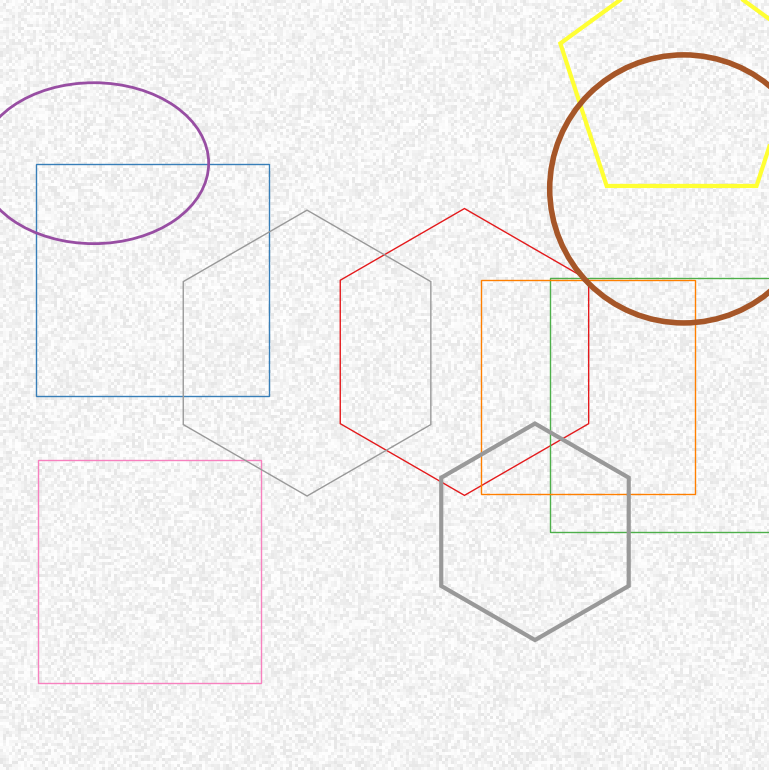[{"shape": "hexagon", "thickness": 0.5, "radius": 0.93, "center": [0.603, 0.543]}, {"shape": "square", "thickness": 0.5, "radius": 0.76, "center": [0.198, 0.636]}, {"shape": "square", "thickness": 0.5, "radius": 0.82, "center": [0.879, 0.474]}, {"shape": "oval", "thickness": 1, "radius": 0.75, "center": [0.122, 0.788]}, {"shape": "square", "thickness": 0.5, "radius": 0.69, "center": [0.763, 0.497]}, {"shape": "pentagon", "thickness": 1.5, "radius": 0.83, "center": [0.885, 0.892]}, {"shape": "circle", "thickness": 2, "radius": 0.87, "center": [0.888, 0.755]}, {"shape": "square", "thickness": 0.5, "radius": 0.72, "center": [0.195, 0.257]}, {"shape": "hexagon", "thickness": 1.5, "radius": 0.7, "center": [0.695, 0.309]}, {"shape": "hexagon", "thickness": 0.5, "radius": 0.93, "center": [0.399, 0.541]}]